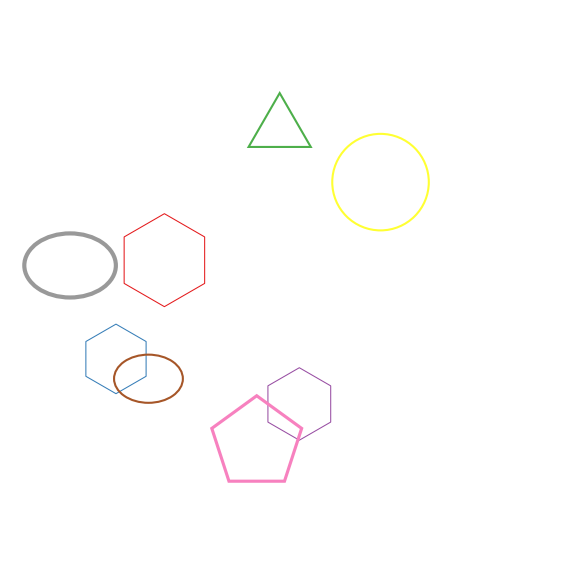[{"shape": "hexagon", "thickness": 0.5, "radius": 0.4, "center": [0.285, 0.549]}, {"shape": "hexagon", "thickness": 0.5, "radius": 0.3, "center": [0.201, 0.378]}, {"shape": "triangle", "thickness": 1, "radius": 0.31, "center": [0.484, 0.776]}, {"shape": "hexagon", "thickness": 0.5, "radius": 0.31, "center": [0.518, 0.3]}, {"shape": "circle", "thickness": 1, "radius": 0.42, "center": [0.659, 0.684]}, {"shape": "oval", "thickness": 1, "radius": 0.3, "center": [0.257, 0.343]}, {"shape": "pentagon", "thickness": 1.5, "radius": 0.41, "center": [0.445, 0.232]}, {"shape": "oval", "thickness": 2, "radius": 0.4, "center": [0.121, 0.539]}]